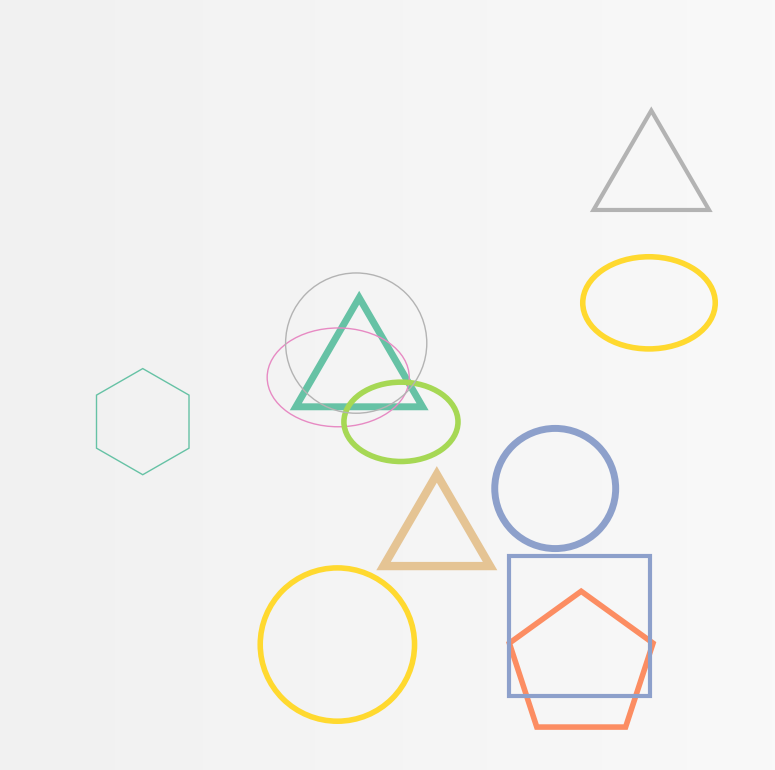[{"shape": "hexagon", "thickness": 0.5, "radius": 0.34, "center": [0.184, 0.452]}, {"shape": "triangle", "thickness": 2.5, "radius": 0.47, "center": [0.463, 0.519]}, {"shape": "pentagon", "thickness": 2, "radius": 0.49, "center": [0.75, 0.135]}, {"shape": "circle", "thickness": 2.5, "radius": 0.39, "center": [0.716, 0.366]}, {"shape": "square", "thickness": 1.5, "radius": 0.46, "center": [0.748, 0.187]}, {"shape": "oval", "thickness": 0.5, "radius": 0.46, "center": [0.436, 0.51]}, {"shape": "oval", "thickness": 2, "radius": 0.37, "center": [0.517, 0.452]}, {"shape": "oval", "thickness": 2, "radius": 0.43, "center": [0.837, 0.607]}, {"shape": "circle", "thickness": 2, "radius": 0.5, "center": [0.435, 0.163]}, {"shape": "triangle", "thickness": 3, "radius": 0.4, "center": [0.564, 0.305]}, {"shape": "circle", "thickness": 0.5, "radius": 0.46, "center": [0.46, 0.554]}, {"shape": "triangle", "thickness": 1.5, "radius": 0.43, "center": [0.84, 0.77]}]